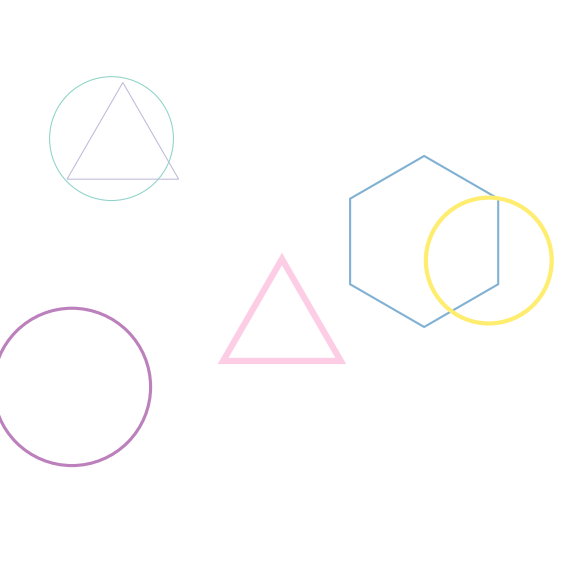[{"shape": "circle", "thickness": 0.5, "radius": 0.54, "center": [0.193, 0.759]}, {"shape": "triangle", "thickness": 0.5, "radius": 0.56, "center": [0.213, 0.745]}, {"shape": "hexagon", "thickness": 1, "radius": 0.74, "center": [0.734, 0.581]}, {"shape": "triangle", "thickness": 3, "radius": 0.59, "center": [0.488, 0.433]}, {"shape": "circle", "thickness": 1.5, "radius": 0.68, "center": [0.125, 0.329]}, {"shape": "circle", "thickness": 2, "radius": 0.54, "center": [0.846, 0.548]}]